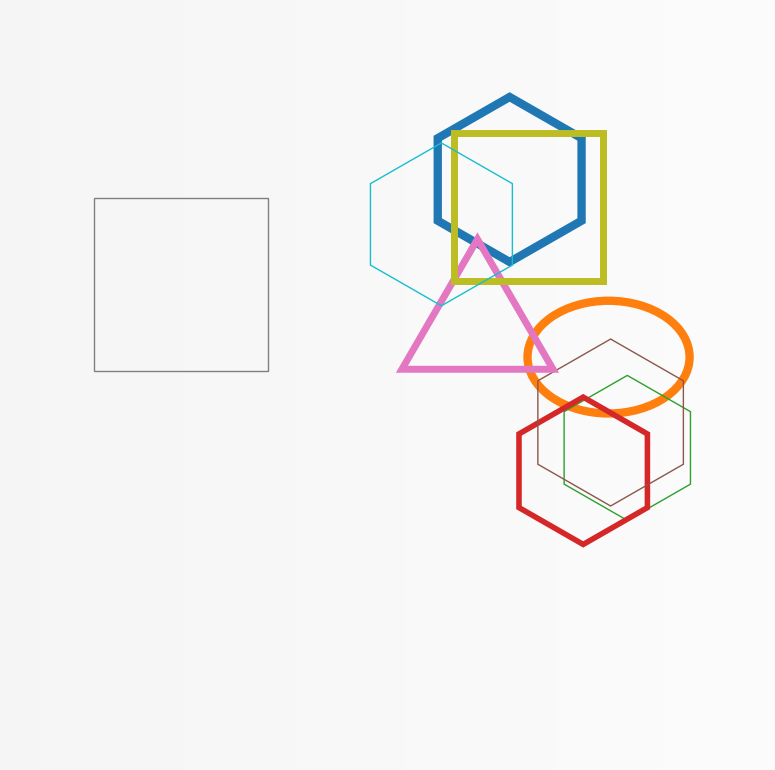[{"shape": "hexagon", "thickness": 3, "radius": 0.54, "center": [0.658, 0.767]}, {"shape": "oval", "thickness": 3, "radius": 0.52, "center": [0.785, 0.536]}, {"shape": "hexagon", "thickness": 0.5, "radius": 0.47, "center": [0.809, 0.418]}, {"shape": "hexagon", "thickness": 2, "radius": 0.48, "center": [0.753, 0.389]}, {"shape": "hexagon", "thickness": 0.5, "radius": 0.54, "center": [0.788, 0.451]}, {"shape": "triangle", "thickness": 2.5, "radius": 0.56, "center": [0.616, 0.577]}, {"shape": "square", "thickness": 0.5, "radius": 0.56, "center": [0.233, 0.63]}, {"shape": "square", "thickness": 2.5, "radius": 0.48, "center": [0.682, 0.731]}, {"shape": "hexagon", "thickness": 0.5, "radius": 0.53, "center": [0.57, 0.709]}]